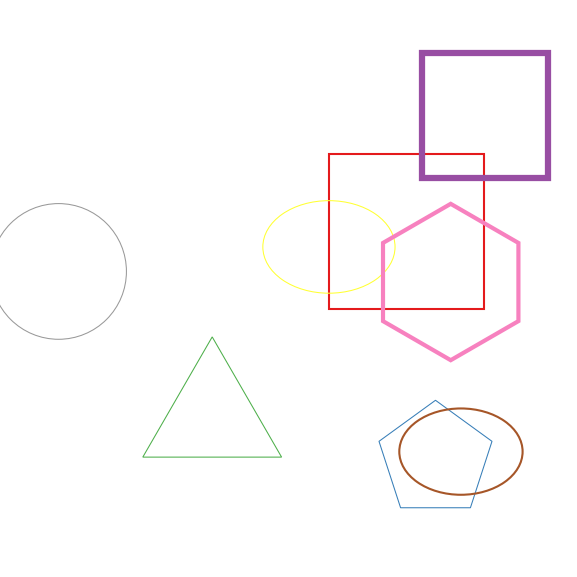[{"shape": "square", "thickness": 1, "radius": 0.67, "center": [0.704, 0.598]}, {"shape": "pentagon", "thickness": 0.5, "radius": 0.51, "center": [0.754, 0.203]}, {"shape": "triangle", "thickness": 0.5, "radius": 0.69, "center": [0.367, 0.277]}, {"shape": "square", "thickness": 3, "radius": 0.54, "center": [0.84, 0.799]}, {"shape": "oval", "thickness": 0.5, "radius": 0.57, "center": [0.57, 0.572]}, {"shape": "oval", "thickness": 1, "radius": 0.53, "center": [0.798, 0.217]}, {"shape": "hexagon", "thickness": 2, "radius": 0.68, "center": [0.78, 0.511]}, {"shape": "circle", "thickness": 0.5, "radius": 0.59, "center": [0.101, 0.529]}]